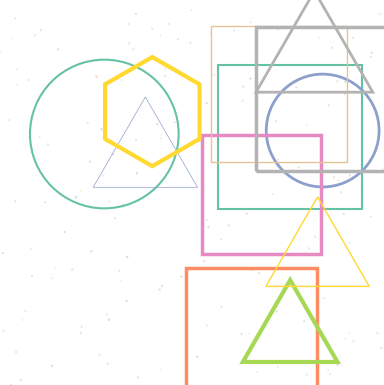[{"shape": "square", "thickness": 1.5, "radius": 0.93, "center": [0.753, 0.645]}, {"shape": "circle", "thickness": 1.5, "radius": 0.97, "center": [0.271, 0.652]}, {"shape": "square", "thickness": 2.5, "radius": 0.85, "center": [0.653, 0.135]}, {"shape": "triangle", "thickness": 0.5, "radius": 0.78, "center": [0.377, 0.592]}, {"shape": "circle", "thickness": 2, "radius": 0.73, "center": [0.838, 0.661]}, {"shape": "square", "thickness": 2.5, "radius": 0.77, "center": [0.678, 0.495]}, {"shape": "triangle", "thickness": 3, "radius": 0.71, "center": [0.754, 0.131]}, {"shape": "hexagon", "thickness": 3, "radius": 0.71, "center": [0.396, 0.71]}, {"shape": "triangle", "thickness": 1, "radius": 0.77, "center": [0.825, 0.334]}, {"shape": "square", "thickness": 1, "radius": 0.88, "center": [0.724, 0.755]}, {"shape": "triangle", "thickness": 2, "radius": 0.88, "center": [0.817, 0.848]}, {"shape": "square", "thickness": 2.5, "radius": 0.93, "center": [0.851, 0.743]}]